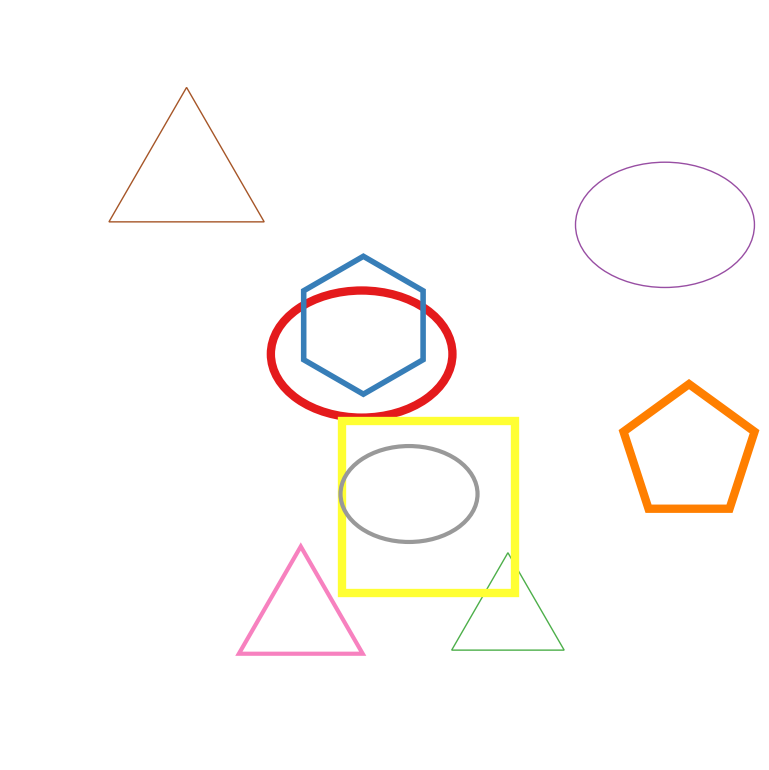[{"shape": "oval", "thickness": 3, "radius": 0.59, "center": [0.47, 0.54]}, {"shape": "hexagon", "thickness": 2, "radius": 0.45, "center": [0.472, 0.578]}, {"shape": "triangle", "thickness": 0.5, "radius": 0.42, "center": [0.66, 0.198]}, {"shape": "oval", "thickness": 0.5, "radius": 0.58, "center": [0.864, 0.708]}, {"shape": "pentagon", "thickness": 3, "radius": 0.45, "center": [0.895, 0.412]}, {"shape": "square", "thickness": 3, "radius": 0.56, "center": [0.557, 0.342]}, {"shape": "triangle", "thickness": 0.5, "radius": 0.58, "center": [0.242, 0.77]}, {"shape": "triangle", "thickness": 1.5, "radius": 0.46, "center": [0.391, 0.197]}, {"shape": "oval", "thickness": 1.5, "radius": 0.44, "center": [0.531, 0.358]}]